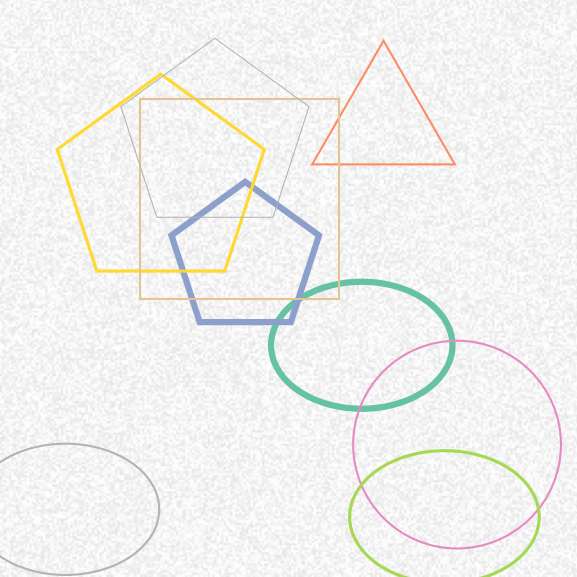[{"shape": "oval", "thickness": 3, "radius": 0.79, "center": [0.626, 0.401]}, {"shape": "triangle", "thickness": 1, "radius": 0.71, "center": [0.664, 0.786]}, {"shape": "pentagon", "thickness": 3, "radius": 0.67, "center": [0.425, 0.55]}, {"shape": "circle", "thickness": 1, "radius": 0.9, "center": [0.791, 0.229]}, {"shape": "oval", "thickness": 1.5, "radius": 0.82, "center": [0.77, 0.104]}, {"shape": "pentagon", "thickness": 1.5, "radius": 0.94, "center": [0.278, 0.682]}, {"shape": "square", "thickness": 1, "radius": 0.86, "center": [0.414, 0.655]}, {"shape": "pentagon", "thickness": 0.5, "radius": 0.86, "center": [0.372, 0.762]}, {"shape": "oval", "thickness": 1, "radius": 0.81, "center": [0.113, 0.117]}]